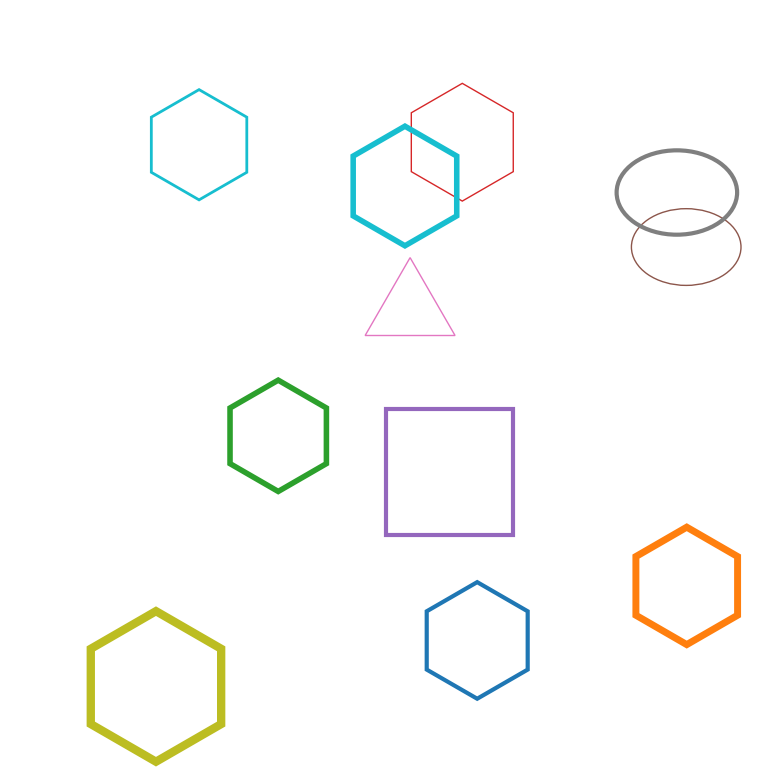[{"shape": "hexagon", "thickness": 1.5, "radius": 0.38, "center": [0.62, 0.168]}, {"shape": "hexagon", "thickness": 2.5, "radius": 0.38, "center": [0.892, 0.239]}, {"shape": "hexagon", "thickness": 2, "radius": 0.36, "center": [0.361, 0.434]}, {"shape": "hexagon", "thickness": 0.5, "radius": 0.38, "center": [0.6, 0.815]}, {"shape": "square", "thickness": 1.5, "radius": 0.41, "center": [0.583, 0.387]}, {"shape": "oval", "thickness": 0.5, "radius": 0.36, "center": [0.891, 0.679]}, {"shape": "triangle", "thickness": 0.5, "radius": 0.34, "center": [0.533, 0.598]}, {"shape": "oval", "thickness": 1.5, "radius": 0.39, "center": [0.879, 0.75]}, {"shape": "hexagon", "thickness": 3, "radius": 0.49, "center": [0.203, 0.109]}, {"shape": "hexagon", "thickness": 1, "radius": 0.36, "center": [0.259, 0.812]}, {"shape": "hexagon", "thickness": 2, "radius": 0.39, "center": [0.526, 0.758]}]